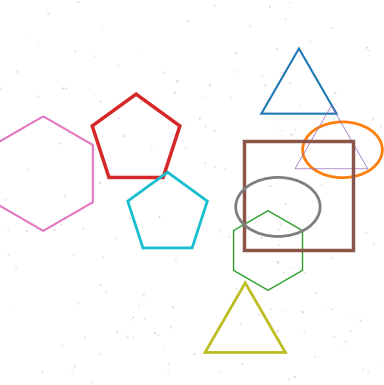[{"shape": "triangle", "thickness": 1.5, "radius": 0.56, "center": [0.776, 0.761]}, {"shape": "oval", "thickness": 2, "radius": 0.52, "center": [0.89, 0.611]}, {"shape": "hexagon", "thickness": 1, "radius": 0.52, "center": [0.696, 0.349]}, {"shape": "pentagon", "thickness": 2.5, "radius": 0.6, "center": [0.353, 0.636]}, {"shape": "triangle", "thickness": 0.5, "radius": 0.55, "center": [0.861, 0.616]}, {"shape": "square", "thickness": 2.5, "radius": 0.71, "center": [0.775, 0.492]}, {"shape": "hexagon", "thickness": 1.5, "radius": 0.74, "center": [0.112, 0.549]}, {"shape": "oval", "thickness": 2, "radius": 0.55, "center": [0.722, 0.463]}, {"shape": "triangle", "thickness": 2, "radius": 0.6, "center": [0.637, 0.145]}, {"shape": "pentagon", "thickness": 2, "radius": 0.54, "center": [0.435, 0.444]}]